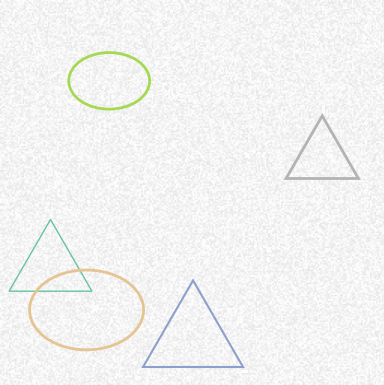[{"shape": "triangle", "thickness": 1, "radius": 0.62, "center": [0.131, 0.306]}, {"shape": "triangle", "thickness": 1.5, "radius": 0.75, "center": [0.501, 0.122]}, {"shape": "oval", "thickness": 2, "radius": 0.52, "center": [0.284, 0.79]}, {"shape": "oval", "thickness": 2, "radius": 0.74, "center": [0.225, 0.195]}, {"shape": "triangle", "thickness": 2, "radius": 0.54, "center": [0.837, 0.591]}]